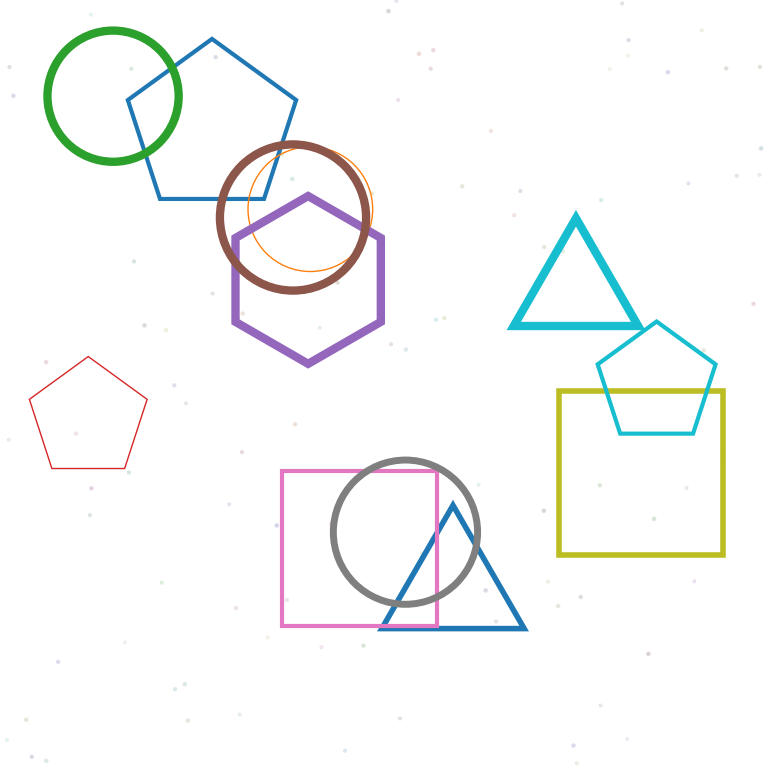[{"shape": "triangle", "thickness": 2, "radius": 0.53, "center": [0.588, 0.237]}, {"shape": "pentagon", "thickness": 1.5, "radius": 0.57, "center": [0.275, 0.835]}, {"shape": "circle", "thickness": 0.5, "radius": 0.4, "center": [0.403, 0.728]}, {"shape": "circle", "thickness": 3, "radius": 0.43, "center": [0.147, 0.875]}, {"shape": "pentagon", "thickness": 0.5, "radius": 0.4, "center": [0.115, 0.457]}, {"shape": "hexagon", "thickness": 3, "radius": 0.54, "center": [0.4, 0.636]}, {"shape": "circle", "thickness": 3, "radius": 0.47, "center": [0.381, 0.718]}, {"shape": "square", "thickness": 1.5, "radius": 0.5, "center": [0.467, 0.288]}, {"shape": "circle", "thickness": 2.5, "radius": 0.47, "center": [0.527, 0.309]}, {"shape": "square", "thickness": 2, "radius": 0.53, "center": [0.833, 0.385]}, {"shape": "triangle", "thickness": 3, "radius": 0.47, "center": [0.748, 0.623]}, {"shape": "pentagon", "thickness": 1.5, "radius": 0.4, "center": [0.853, 0.502]}]